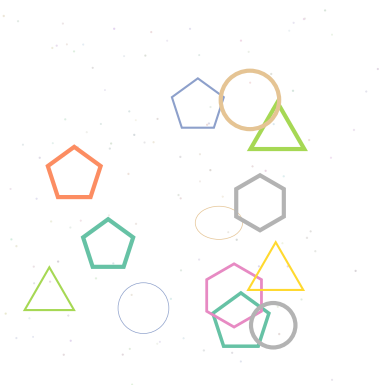[{"shape": "pentagon", "thickness": 3, "radius": 0.34, "center": [0.281, 0.362]}, {"shape": "pentagon", "thickness": 2.5, "radius": 0.38, "center": [0.626, 0.163]}, {"shape": "pentagon", "thickness": 3, "radius": 0.36, "center": [0.193, 0.546]}, {"shape": "pentagon", "thickness": 1.5, "radius": 0.35, "center": [0.514, 0.726]}, {"shape": "circle", "thickness": 0.5, "radius": 0.33, "center": [0.373, 0.2]}, {"shape": "hexagon", "thickness": 2, "radius": 0.41, "center": [0.608, 0.233]}, {"shape": "triangle", "thickness": 3, "radius": 0.4, "center": [0.72, 0.653]}, {"shape": "triangle", "thickness": 1.5, "radius": 0.37, "center": [0.128, 0.232]}, {"shape": "triangle", "thickness": 1.5, "radius": 0.41, "center": [0.716, 0.288]}, {"shape": "circle", "thickness": 3, "radius": 0.38, "center": [0.649, 0.74]}, {"shape": "oval", "thickness": 0.5, "radius": 0.31, "center": [0.569, 0.421]}, {"shape": "circle", "thickness": 3, "radius": 0.29, "center": [0.71, 0.155]}, {"shape": "hexagon", "thickness": 3, "radius": 0.36, "center": [0.675, 0.473]}]